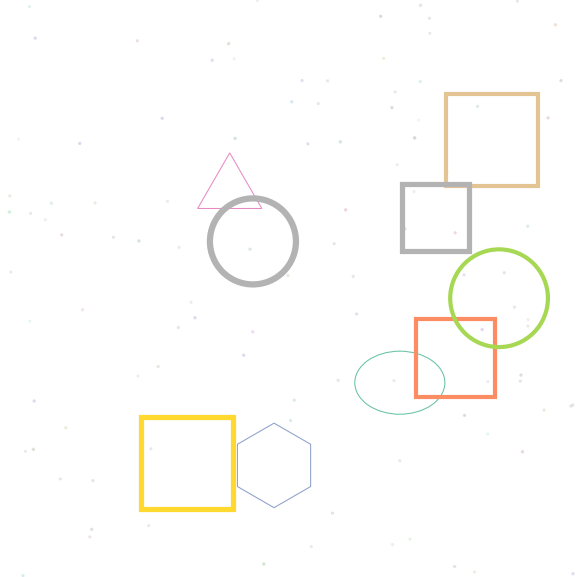[{"shape": "oval", "thickness": 0.5, "radius": 0.39, "center": [0.692, 0.336]}, {"shape": "square", "thickness": 2, "radius": 0.34, "center": [0.789, 0.379]}, {"shape": "hexagon", "thickness": 0.5, "radius": 0.37, "center": [0.475, 0.193]}, {"shape": "triangle", "thickness": 0.5, "radius": 0.32, "center": [0.398, 0.67]}, {"shape": "circle", "thickness": 2, "radius": 0.42, "center": [0.864, 0.483]}, {"shape": "square", "thickness": 2.5, "radius": 0.4, "center": [0.324, 0.198]}, {"shape": "square", "thickness": 2, "radius": 0.4, "center": [0.851, 0.757]}, {"shape": "circle", "thickness": 3, "radius": 0.37, "center": [0.438, 0.581]}, {"shape": "square", "thickness": 2.5, "radius": 0.29, "center": [0.753, 0.622]}]